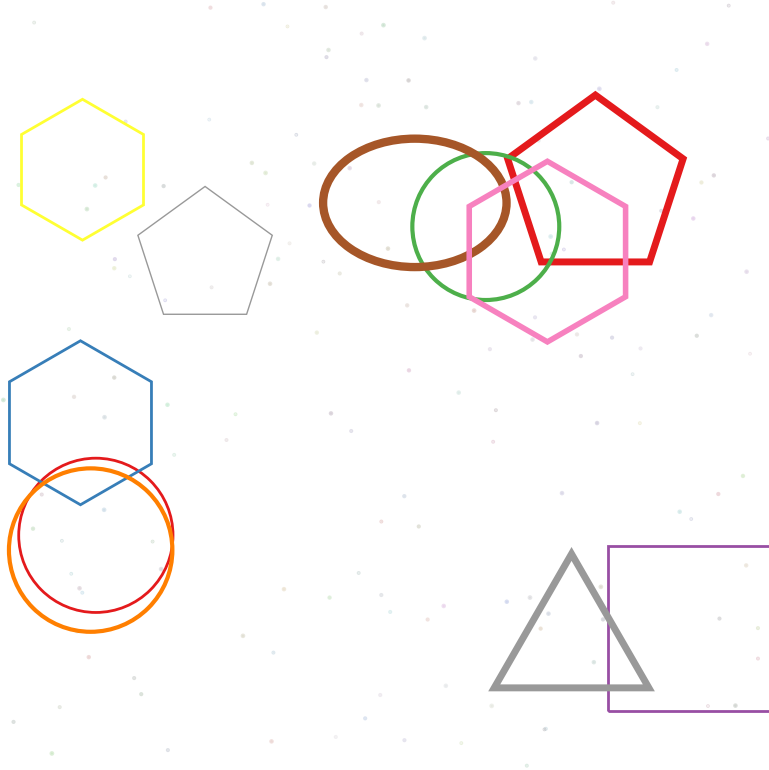[{"shape": "pentagon", "thickness": 2.5, "radius": 0.6, "center": [0.773, 0.757]}, {"shape": "circle", "thickness": 1, "radius": 0.5, "center": [0.124, 0.305]}, {"shape": "hexagon", "thickness": 1, "radius": 0.53, "center": [0.104, 0.451]}, {"shape": "circle", "thickness": 1.5, "radius": 0.48, "center": [0.631, 0.706]}, {"shape": "square", "thickness": 1, "radius": 0.53, "center": [0.896, 0.184]}, {"shape": "circle", "thickness": 1.5, "radius": 0.53, "center": [0.118, 0.286]}, {"shape": "hexagon", "thickness": 1, "radius": 0.46, "center": [0.107, 0.78]}, {"shape": "oval", "thickness": 3, "radius": 0.6, "center": [0.539, 0.737]}, {"shape": "hexagon", "thickness": 2, "radius": 0.59, "center": [0.711, 0.673]}, {"shape": "pentagon", "thickness": 0.5, "radius": 0.46, "center": [0.266, 0.666]}, {"shape": "triangle", "thickness": 2.5, "radius": 0.58, "center": [0.742, 0.165]}]